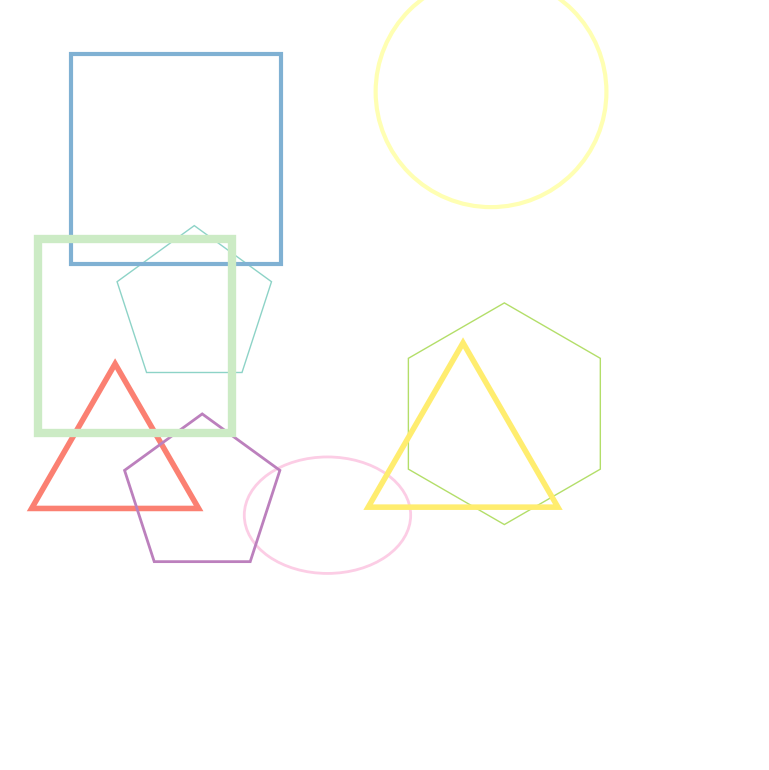[{"shape": "pentagon", "thickness": 0.5, "radius": 0.53, "center": [0.252, 0.602]}, {"shape": "circle", "thickness": 1.5, "radius": 0.75, "center": [0.638, 0.881]}, {"shape": "triangle", "thickness": 2, "radius": 0.63, "center": [0.149, 0.402]}, {"shape": "square", "thickness": 1.5, "radius": 0.68, "center": [0.229, 0.793]}, {"shape": "hexagon", "thickness": 0.5, "radius": 0.72, "center": [0.655, 0.463]}, {"shape": "oval", "thickness": 1, "radius": 0.54, "center": [0.425, 0.331]}, {"shape": "pentagon", "thickness": 1, "radius": 0.53, "center": [0.263, 0.356]}, {"shape": "square", "thickness": 3, "radius": 0.63, "center": [0.175, 0.564]}, {"shape": "triangle", "thickness": 2, "radius": 0.71, "center": [0.601, 0.412]}]